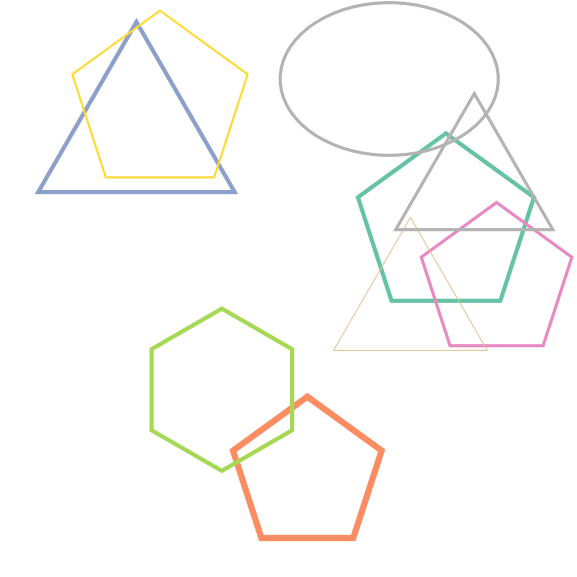[{"shape": "pentagon", "thickness": 2, "radius": 0.8, "center": [0.772, 0.608]}, {"shape": "pentagon", "thickness": 3, "radius": 0.68, "center": [0.532, 0.177]}, {"shape": "triangle", "thickness": 2, "radius": 0.98, "center": [0.236, 0.765]}, {"shape": "pentagon", "thickness": 1.5, "radius": 0.69, "center": [0.86, 0.511]}, {"shape": "hexagon", "thickness": 2, "radius": 0.7, "center": [0.384, 0.324]}, {"shape": "pentagon", "thickness": 1, "radius": 0.8, "center": [0.277, 0.821]}, {"shape": "triangle", "thickness": 0.5, "radius": 0.77, "center": [0.711, 0.469]}, {"shape": "triangle", "thickness": 1.5, "radius": 0.79, "center": [0.821, 0.68]}, {"shape": "oval", "thickness": 1.5, "radius": 0.94, "center": [0.674, 0.862]}]